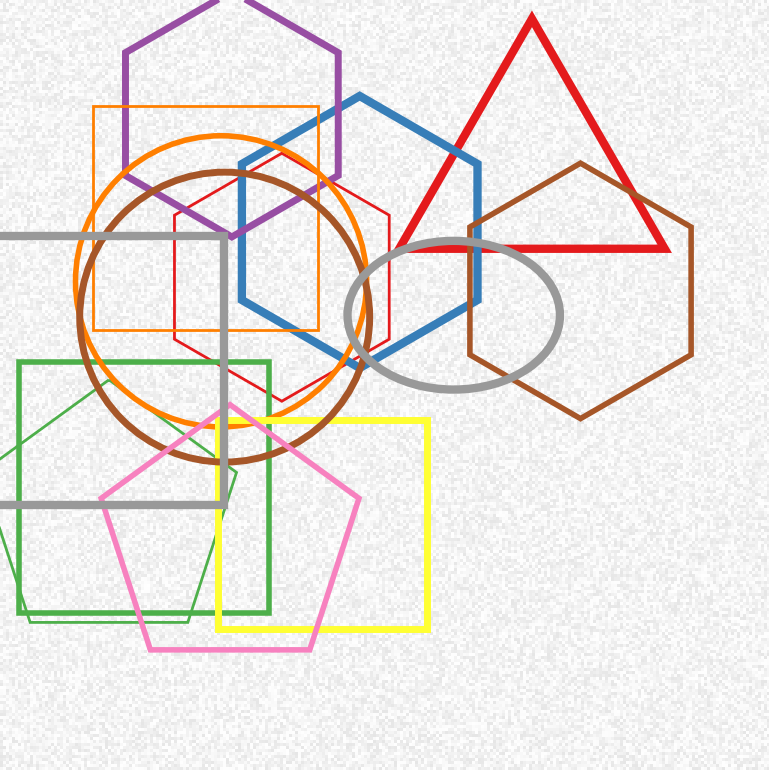[{"shape": "triangle", "thickness": 3, "radius": 1.0, "center": [0.691, 0.776]}, {"shape": "hexagon", "thickness": 1, "radius": 0.81, "center": [0.366, 0.64]}, {"shape": "hexagon", "thickness": 3, "radius": 0.88, "center": [0.467, 0.699]}, {"shape": "pentagon", "thickness": 1, "radius": 0.87, "center": [0.142, 0.333]}, {"shape": "square", "thickness": 2, "radius": 0.81, "center": [0.187, 0.367]}, {"shape": "hexagon", "thickness": 2.5, "radius": 0.8, "center": [0.301, 0.852]}, {"shape": "square", "thickness": 1, "radius": 0.73, "center": [0.267, 0.717]}, {"shape": "circle", "thickness": 2, "radius": 0.95, "center": [0.287, 0.635]}, {"shape": "square", "thickness": 2.5, "radius": 0.68, "center": [0.419, 0.319]}, {"shape": "hexagon", "thickness": 2, "radius": 0.83, "center": [0.754, 0.622]}, {"shape": "circle", "thickness": 2.5, "radius": 0.94, "center": [0.292, 0.588]}, {"shape": "pentagon", "thickness": 2, "radius": 0.88, "center": [0.299, 0.298]}, {"shape": "square", "thickness": 3, "radius": 0.88, "center": [0.116, 0.519]}, {"shape": "oval", "thickness": 3, "radius": 0.69, "center": [0.589, 0.591]}]